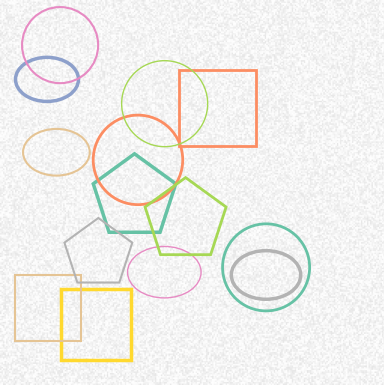[{"shape": "circle", "thickness": 2, "radius": 0.57, "center": [0.691, 0.306]}, {"shape": "pentagon", "thickness": 2.5, "radius": 0.56, "center": [0.349, 0.488]}, {"shape": "circle", "thickness": 2, "radius": 0.58, "center": [0.358, 0.585]}, {"shape": "square", "thickness": 2, "radius": 0.5, "center": [0.565, 0.719]}, {"shape": "oval", "thickness": 2.5, "radius": 0.41, "center": [0.122, 0.794]}, {"shape": "oval", "thickness": 1, "radius": 0.48, "center": [0.427, 0.293]}, {"shape": "circle", "thickness": 1.5, "radius": 0.49, "center": [0.156, 0.883]}, {"shape": "pentagon", "thickness": 2, "radius": 0.55, "center": [0.482, 0.428]}, {"shape": "circle", "thickness": 1, "radius": 0.56, "center": [0.428, 0.731]}, {"shape": "square", "thickness": 2.5, "radius": 0.46, "center": [0.25, 0.157]}, {"shape": "square", "thickness": 1.5, "radius": 0.42, "center": [0.124, 0.2]}, {"shape": "oval", "thickness": 1.5, "radius": 0.43, "center": [0.146, 0.605]}, {"shape": "pentagon", "thickness": 1.5, "radius": 0.46, "center": [0.255, 0.341]}, {"shape": "oval", "thickness": 2.5, "radius": 0.45, "center": [0.691, 0.286]}]